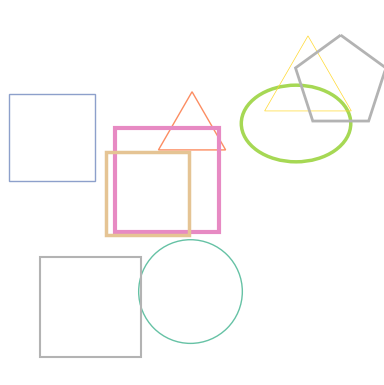[{"shape": "circle", "thickness": 1, "radius": 0.67, "center": [0.495, 0.243]}, {"shape": "triangle", "thickness": 1, "radius": 0.5, "center": [0.499, 0.661]}, {"shape": "square", "thickness": 1, "radius": 0.56, "center": [0.135, 0.643]}, {"shape": "square", "thickness": 3, "radius": 0.68, "center": [0.434, 0.532]}, {"shape": "oval", "thickness": 2.5, "radius": 0.71, "center": [0.769, 0.679]}, {"shape": "triangle", "thickness": 0.5, "radius": 0.65, "center": [0.8, 0.777]}, {"shape": "square", "thickness": 2.5, "radius": 0.54, "center": [0.383, 0.497]}, {"shape": "pentagon", "thickness": 2, "radius": 0.62, "center": [0.885, 0.785]}, {"shape": "square", "thickness": 1.5, "radius": 0.65, "center": [0.235, 0.203]}]